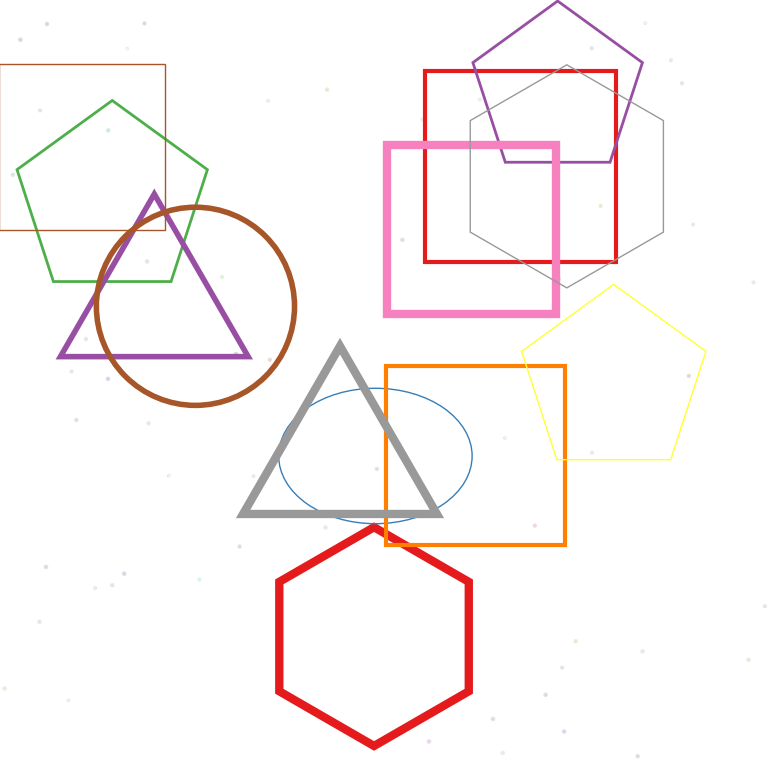[{"shape": "hexagon", "thickness": 3, "radius": 0.71, "center": [0.486, 0.173]}, {"shape": "square", "thickness": 1.5, "radius": 0.62, "center": [0.676, 0.784]}, {"shape": "oval", "thickness": 0.5, "radius": 0.63, "center": [0.488, 0.408]}, {"shape": "pentagon", "thickness": 1, "radius": 0.65, "center": [0.146, 0.74]}, {"shape": "pentagon", "thickness": 1, "radius": 0.58, "center": [0.724, 0.883]}, {"shape": "triangle", "thickness": 2, "radius": 0.7, "center": [0.2, 0.607]}, {"shape": "square", "thickness": 1.5, "radius": 0.58, "center": [0.618, 0.409]}, {"shape": "pentagon", "thickness": 0.5, "radius": 0.63, "center": [0.797, 0.505]}, {"shape": "square", "thickness": 0.5, "radius": 0.54, "center": [0.107, 0.809]}, {"shape": "circle", "thickness": 2, "radius": 0.64, "center": [0.254, 0.602]}, {"shape": "square", "thickness": 3, "radius": 0.55, "center": [0.613, 0.702]}, {"shape": "triangle", "thickness": 3, "radius": 0.73, "center": [0.442, 0.405]}, {"shape": "hexagon", "thickness": 0.5, "radius": 0.72, "center": [0.736, 0.771]}]